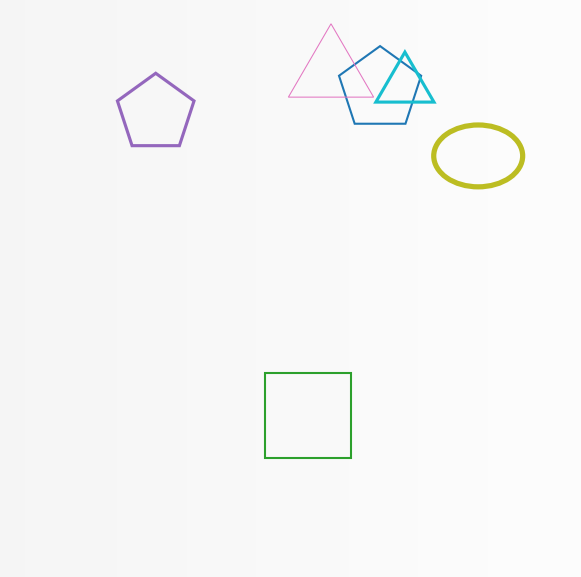[{"shape": "pentagon", "thickness": 1, "radius": 0.37, "center": [0.654, 0.845]}, {"shape": "square", "thickness": 1, "radius": 0.37, "center": [0.53, 0.28]}, {"shape": "pentagon", "thickness": 1.5, "radius": 0.35, "center": [0.268, 0.803]}, {"shape": "triangle", "thickness": 0.5, "radius": 0.42, "center": [0.569, 0.873]}, {"shape": "oval", "thickness": 2.5, "radius": 0.38, "center": [0.823, 0.729]}, {"shape": "triangle", "thickness": 1.5, "radius": 0.29, "center": [0.697, 0.851]}]